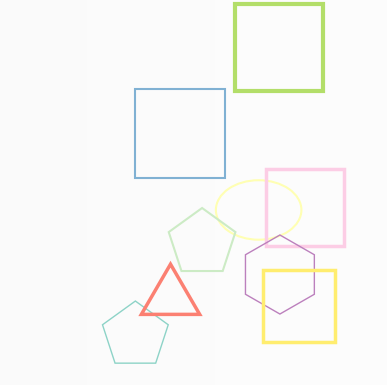[{"shape": "pentagon", "thickness": 1, "radius": 0.45, "center": [0.349, 0.129]}, {"shape": "oval", "thickness": 1.5, "radius": 0.55, "center": [0.667, 0.455]}, {"shape": "triangle", "thickness": 2.5, "radius": 0.43, "center": [0.44, 0.227]}, {"shape": "square", "thickness": 1.5, "radius": 0.58, "center": [0.465, 0.654]}, {"shape": "square", "thickness": 3, "radius": 0.57, "center": [0.72, 0.876]}, {"shape": "square", "thickness": 2.5, "radius": 0.5, "center": [0.788, 0.461]}, {"shape": "hexagon", "thickness": 1, "radius": 0.51, "center": [0.722, 0.287]}, {"shape": "pentagon", "thickness": 1.5, "radius": 0.45, "center": [0.522, 0.369]}, {"shape": "square", "thickness": 2.5, "radius": 0.47, "center": [0.772, 0.205]}]